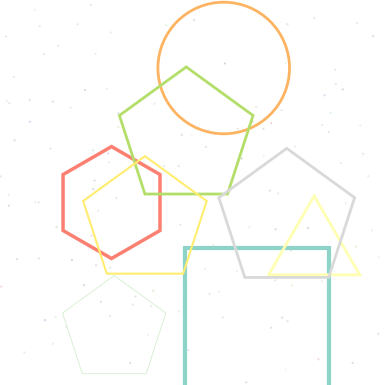[{"shape": "square", "thickness": 3, "radius": 0.93, "center": [0.667, 0.168]}, {"shape": "triangle", "thickness": 2, "radius": 0.68, "center": [0.816, 0.355]}, {"shape": "hexagon", "thickness": 2.5, "radius": 0.73, "center": [0.29, 0.474]}, {"shape": "circle", "thickness": 2, "radius": 0.85, "center": [0.581, 0.823]}, {"shape": "pentagon", "thickness": 2, "radius": 0.91, "center": [0.484, 0.644]}, {"shape": "pentagon", "thickness": 2, "radius": 0.93, "center": [0.745, 0.429]}, {"shape": "pentagon", "thickness": 0.5, "radius": 0.71, "center": [0.297, 0.143]}, {"shape": "pentagon", "thickness": 1.5, "radius": 0.84, "center": [0.376, 0.426]}]